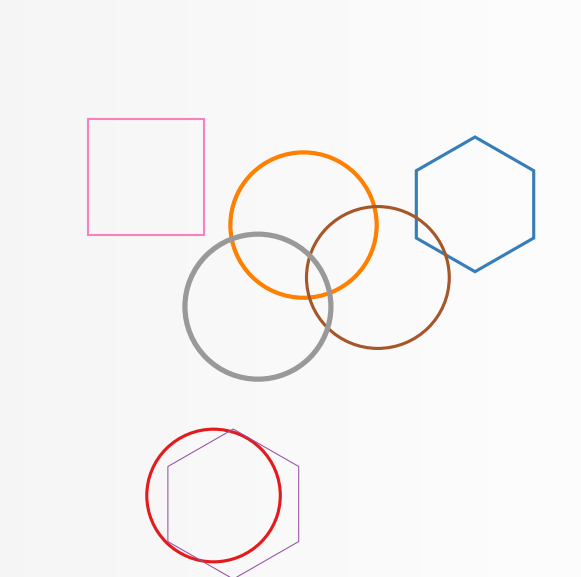[{"shape": "circle", "thickness": 1.5, "radius": 0.57, "center": [0.367, 0.141]}, {"shape": "hexagon", "thickness": 1.5, "radius": 0.58, "center": [0.817, 0.645]}, {"shape": "hexagon", "thickness": 0.5, "radius": 0.65, "center": [0.401, 0.126]}, {"shape": "circle", "thickness": 2, "radius": 0.63, "center": [0.522, 0.609]}, {"shape": "circle", "thickness": 1.5, "radius": 0.61, "center": [0.65, 0.519]}, {"shape": "square", "thickness": 1, "radius": 0.5, "center": [0.251, 0.692]}, {"shape": "circle", "thickness": 2.5, "radius": 0.63, "center": [0.444, 0.468]}]